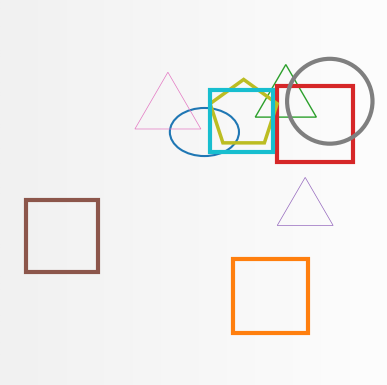[{"shape": "oval", "thickness": 1.5, "radius": 0.45, "center": [0.528, 0.657]}, {"shape": "square", "thickness": 3, "radius": 0.48, "center": [0.698, 0.231]}, {"shape": "triangle", "thickness": 1, "radius": 0.45, "center": [0.738, 0.741]}, {"shape": "square", "thickness": 3, "radius": 0.49, "center": [0.813, 0.678]}, {"shape": "triangle", "thickness": 0.5, "radius": 0.42, "center": [0.788, 0.456]}, {"shape": "square", "thickness": 3, "radius": 0.46, "center": [0.159, 0.387]}, {"shape": "triangle", "thickness": 0.5, "radius": 0.49, "center": [0.433, 0.714]}, {"shape": "circle", "thickness": 3, "radius": 0.55, "center": [0.851, 0.737]}, {"shape": "pentagon", "thickness": 2.5, "radius": 0.46, "center": [0.629, 0.703]}, {"shape": "square", "thickness": 3, "radius": 0.4, "center": [0.624, 0.686]}]